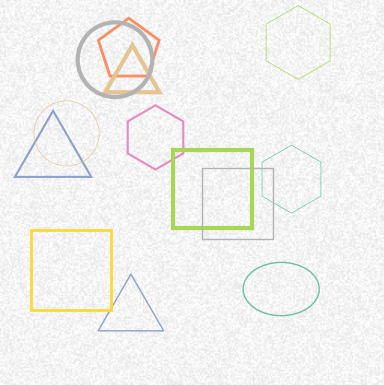[{"shape": "oval", "thickness": 1, "radius": 0.49, "center": [0.73, 0.249]}, {"shape": "hexagon", "thickness": 0.5, "radius": 0.44, "center": [0.757, 0.535]}, {"shape": "pentagon", "thickness": 2, "radius": 0.42, "center": [0.334, 0.87]}, {"shape": "triangle", "thickness": 1, "radius": 0.49, "center": [0.34, 0.19]}, {"shape": "triangle", "thickness": 1.5, "radius": 0.57, "center": [0.138, 0.598]}, {"shape": "hexagon", "thickness": 1.5, "radius": 0.42, "center": [0.404, 0.643]}, {"shape": "square", "thickness": 3, "radius": 0.51, "center": [0.552, 0.51]}, {"shape": "hexagon", "thickness": 0.5, "radius": 0.48, "center": [0.774, 0.89]}, {"shape": "square", "thickness": 2, "radius": 0.52, "center": [0.184, 0.298]}, {"shape": "circle", "thickness": 0.5, "radius": 0.42, "center": [0.173, 0.653]}, {"shape": "triangle", "thickness": 3, "radius": 0.41, "center": [0.344, 0.801]}, {"shape": "square", "thickness": 1, "radius": 0.46, "center": [0.616, 0.472]}, {"shape": "circle", "thickness": 3, "radius": 0.48, "center": [0.299, 0.845]}]